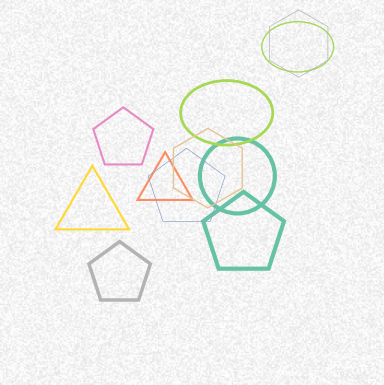[{"shape": "pentagon", "thickness": 3, "radius": 0.55, "center": [0.633, 0.391]}, {"shape": "circle", "thickness": 3, "radius": 0.49, "center": [0.617, 0.543]}, {"shape": "triangle", "thickness": 1.5, "radius": 0.41, "center": [0.429, 0.522]}, {"shape": "pentagon", "thickness": 0.5, "radius": 0.52, "center": [0.485, 0.51]}, {"shape": "pentagon", "thickness": 1.5, "radius": 0.41, "center": [0.32, 0.639]}, {"shape": "oval", "thickness": 2, "radius": 0.6, "center": [0.589, 0.707]}, {"shape": "oval", "thickness": 1, "radius": 0.47, "center": [0.773, 0.878]}, {"shape": "triangle", "thickness": 1.5, "radius": 0.55, "center": [0.24, 0.459]}, {"shape": "hexagon", "thickness": 1, "radius": 0.52, "center": [0.54, 0.563]}, {"shape": "pentagon", "thickness": 2.5, "radius": 0.42, "center": [0.311, 0.289]}, {"shape": "hexagon", "thickness": 0.5, "radius": 0.44, "center": [0.776, 0.887]}]